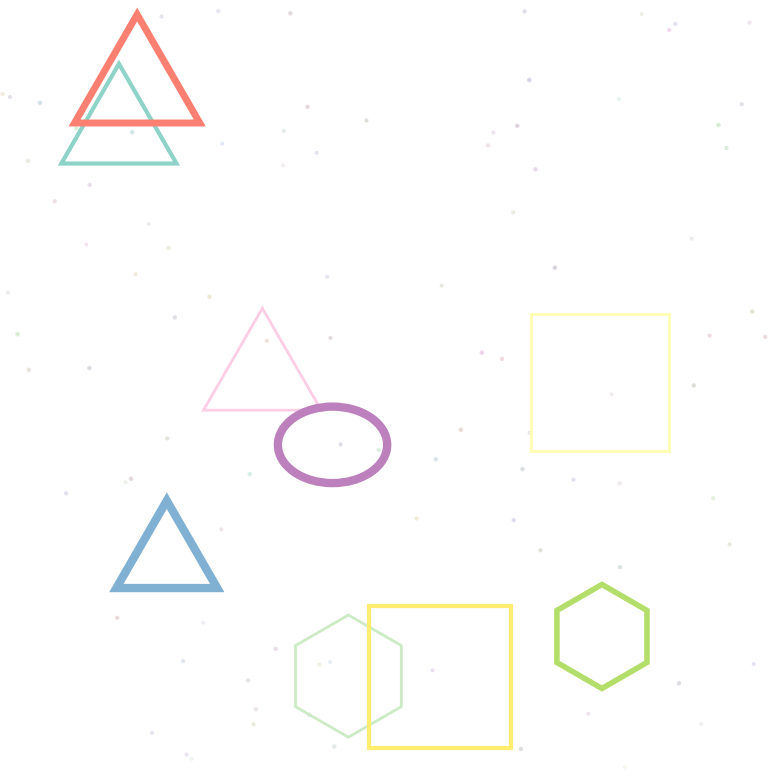[{"shape": "triangle", "thickness": 1.5, "radius": 0.43, "center": [0.154, 0.831]}, {"shape": "square", "thickness": 1, "radius": 0.45, "center": [0.779, 0.503]}, {"shape": "triangle", "thickness": 2.5, "radius": 0.47, "center": [0.178, 0.887]}, {"shape": "triangle", "thickness": 3, "radius": 0.38, "center": [0.217, 0.274]}, {"shape": "hexagon", "thickness": 2, "radius": 0.34, "center": [0.782, 0.173]}, {"shape": "triangle", "thickness": 1, "radius": 0.44, "center": [0.341, 0.511]}, {"shape": "oval", "thickness": 3, "radius": 0.35, "center": [0.432, 0.422]}, {"shape": "hexagon", "thickness": 1, "radius": 0.4, "center": [0.452, 0.122]}, {"shape": "square", "thickness": 1.5, "radius": 0.46, "center": [0.571, 0.121]}]